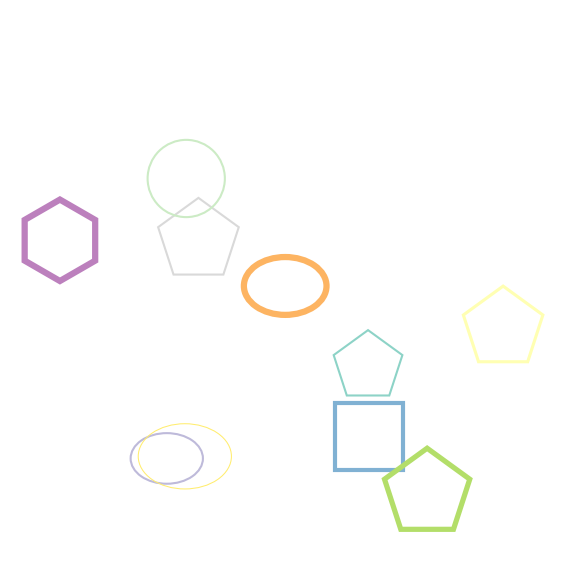[{"shape": "pentagon", "thickness": 1, "radius": 0.31, "center": [0.637, 0.365]}, {"shape": "pentagon", "thickness": 1.5, "radius": 0.36, "center": [0.871, 0.431]}, {"shape": "oval", "thickness": 1, "radius": 0.31, "center": [0.289, 0.205]}, {"shape": "square", "thickness": 2, "radius": 0.29, "center": [0.639, 0.243]}, {"shape": "oval", "thickness": 3, "radius": 0.36, "center": [0.494, 0.504]}, {"shape": "pentagon", "thickness": 2.5, "radius": 0.39, "center": [0.74, 0.145]}, {"shape": "pentagon", "thickness": 1, "radius": 0.37, "center": [0.344, 0.583]}, {"shape": "hexagon", "thickness": 3, "radius": 0.35, "center": [0.104, 0.583]}, {"shape": "circle", "thickness": 1, "radius": 0.33, "center": [0.322, 0.69]}, {"shape": "oval", "thickness": 0.5, "radius": 0.4, "center": [0.32, 0.209]}]